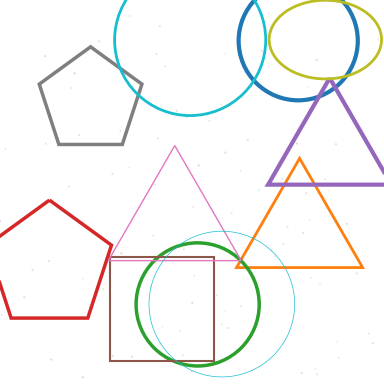[{"shape": "circle", "thickness": 3, "radius": 0.77, "center": [0.775, 0.894]}, {"shape": "triangle", "thickness": 2, "radius": 0.95, "center": [0.778, 0.4]}, {"shape": "circle", "thickness": 2.5, "radius": 0.8, "center": [0.513, 0.209]}, {"shape": "pentagon", "thickness": 2.5, "radius": 0.85, "center": [0.128, 0.311]}, {"shape": "triangle", "thickness": 3, "radius": 0.92, "center": [0.856, 0.613]}, {"shape": "square", "thickness": 1.5, "radius": 0.67, "center": [0.42, 0.197]}, {"shape": "triangle", "thickness": 1, "radius": 1.0, "center": [0.454, 0.423]}, {"shape": "pentagon", "thickness": 2.5, "radius": 0.7, "center": [0.235, 0.738]}, {"shape": "oval", "thickness": 2, "radius": 0.73, "center": [0.845, 0.897]}, {"shape": "circle", "thickness": 2, "radius": 0.98, "center": [0.494, 0.896]}, {"shape": "circle", "thickness": 0.5, "radius": 0.95, "center": [0.576, 0.21]}]